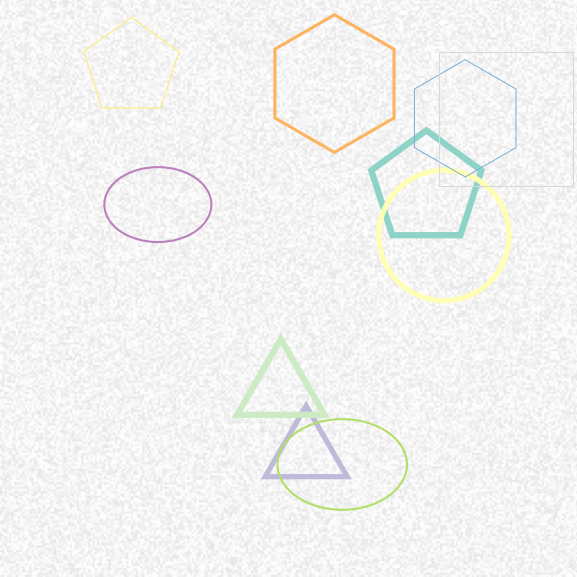[{"shape": "pentagon", "thickness": 3, "radius": 0.5, "center": [0.738, 0.673]}, {"shape": "circle", "thickness": 2.5, "radius": 0.56, "center": [0.769, 0.591]}, {"shape": "triangle", "thickness": 2.5, "radius": 0.41, "center": [0.53, 0.215]}, {"shape": "hexagon", "thickness": 0.5, "radius": 0.51, "center": [0.806, 0.794]}, {"shape": "hexagon", "thickness": 1.5, "radius": 0.6, "center": [0.579, 0.854]}, {"shape": "oval", "thickness": 1, "radius": 0.56, "center": [0.593, 0.195]}, {"shape": "square", "thickness": 0.5, "radius": 0.58, "center": [0.876, 0.794]}, {"shape": "oval", "thickness": 1, "radius": 0.46, "center": [0.273, 0.645]}, {"shape": "triangle", "thickness": 3, "radius": 0.44, "center": [0.486, 0.325]}, {"shape": "pentagon", "thickness": 0.5, "radius": 0.43, "center": [0.227, 0.882]}]